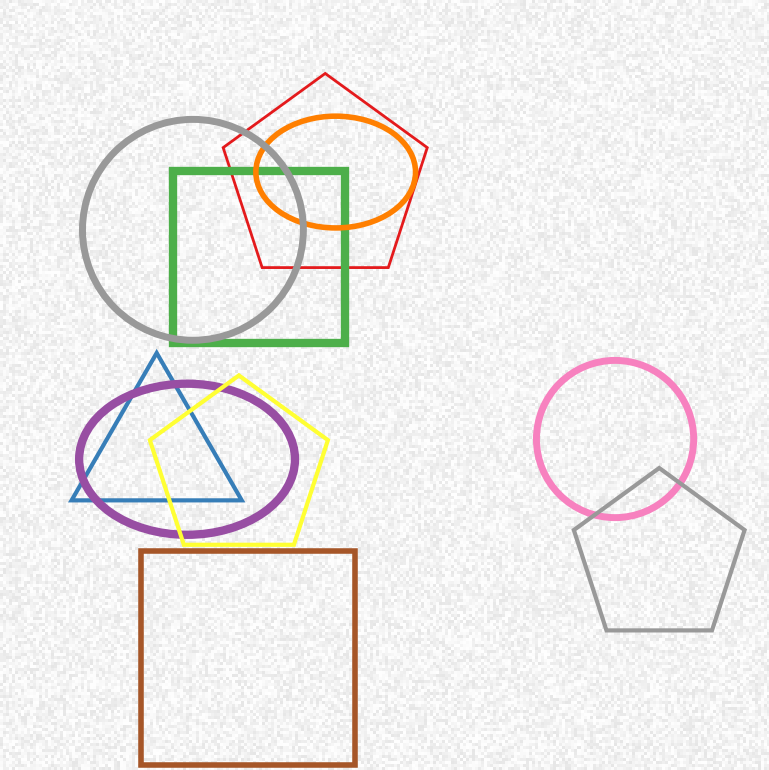[{"shape": "pentagon", "thickness": 1, "radius": 0.7, "center": [0.422, 0.765]}, {"shape": "triangle", "thickness": 1.5, "radius": 0.64, "center": [0.203, 0.414]}, {"shape": "square", "thickness": 3, "radius": 0.56, "center": [0.337, 0.666]}, {"shape": "oval", "thickness": 3, "radius": 0.7, "center": [0.243, 0.404]}, {"shape": "oval", "thickness": 2, "radius": 0.52, "center": [0.436, 0.777]}, {"shape": "pentagon", "thickness": 1.5, "radius": 0.61, "center": [0.31, 0.391]}, {"shape": "square", "thickness": 2, "radius": 0.69, "center": [0.322, 0.146]}, {"shape": "circle", "thickness": 2.5, "radius": 0.51, "center": [0.799, 0.43]}, {"shape": "circle", "thickness": 2.5, "radius": 0.72, "center": [0.251, 0.702]}, {"shape": "pentagon", "thickness": 1.5, "radius": 0.58, "center": [0.856, 0.276]}]